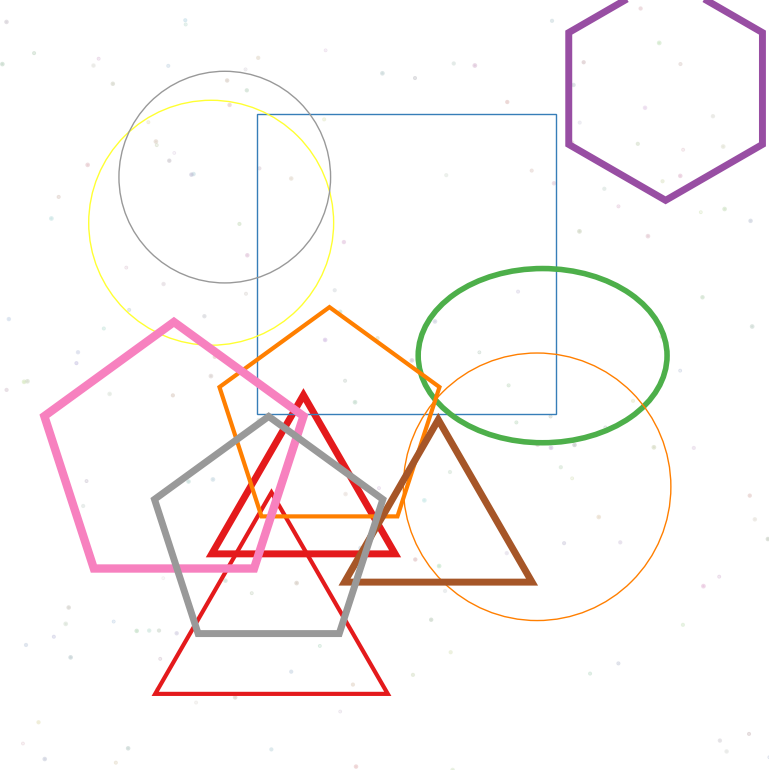[{"shape": "triangle", "thickness": 1.5, "radius": 0.87, "center": [0.353, 0.186]}, {"shape": "triangle", "thickness": 2.5, "radius": 0.69, "center": [0.394, 0.349]}, {"shape": "square", "thickness": 0.5, "radius": 0.97, "center": [0.528, 0.657]}, {"shape": "oval", "thickness": 2, "radius": 0.81, "center": [0.705, 0.538]}, {"shape": "hexagon", "thickness": 2.5, "radius": 0.73, "center": [0.864, 0.885]}, {"shape": "circle", "thickness": 0.5, "radius": 0.87, "center": [0.698, 0.368]}, {"shape": "pentagon", "thickness": 1.5, "radius": 0.75, "center": [0.428, 0.451]}, {"shape": "circle", "thickness": 0.5, "radius": 0.8, "center": [0.274, 0.711]}, {"shape": "triangle", "thickness": 2.5, "radius": 0.7, "center": [0.569, 0.314]}, {"shape": "pentagon", "thickness": 3, "radius": 0.88, "center": [0.226, 0.405]}, {"shape": "circle", "thickness": 0.5, "radius": 0.69, "center": [0.292, 0.77]}, {"shape": "pentagon", "thickness": 2.5, "radius": 0.78, "center": [0.349, 0.303]}]